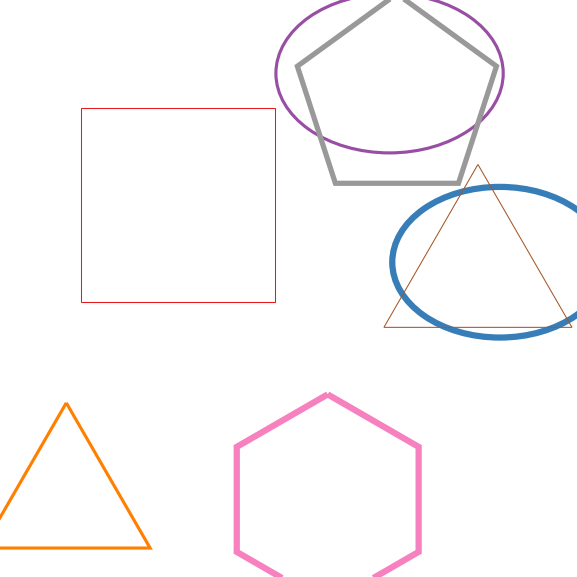[{"shape": "square", "thickness": 0.5, "radius": 0.84, "center": [0.308, 0.645]}, {"shape": "oval", "thickness": 3, "radius": 0.93, "center": [0.866, 0.545]}, {"shape": "oval", "thickness": 1.5, "radius": 0.98, "center": [0.675, 0.872]}, {"shape": "triangle", "thickness": 1.5, "radius": 0.84, "center": [0.115, 0.134]}, {"shape": "triangle", "thickness": 0.5, "radius": 0.94, "center": [0.828, 0.526]}, {"shape": "hexagon", "thickness": 3, "radius": 0.91, "center": [0.567, 0.134]}, {"shape": "pentagon", "thickness": 2.5, "radius": 0.91, "center": [0.687, 0.828]}]